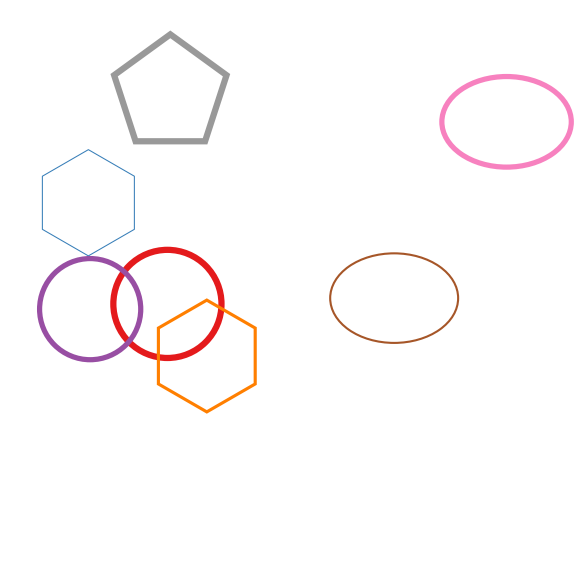[{"shape": "circle", "thickness": 3, "radius": 0.47, "center": [0.29, 0.473]}, {"shape": "hexagon", "thickness": 0.5, "radius": 0.46, "center": [0.153, 0.648]}, {"shape": "circle", "thickness": 2.5, "radius": 0.44, "center": [0.156, 0.464]}, {"shape": "hexagon", "thickness": 1.5, "radius": 0.48, "center": [0.358, 0.383]}, {"shape": "oval", "thickness": 1, "radius": 0.55, "center": [0.683, 0.483]}, {"shape": "oval", "thickness": 2.5, "radius": 0.56, "center": [0.877, 0.788]}, {"shape": "pentagon", "thickness": 3, "radius": 0.51, "center": [0.295, 0.837]}]